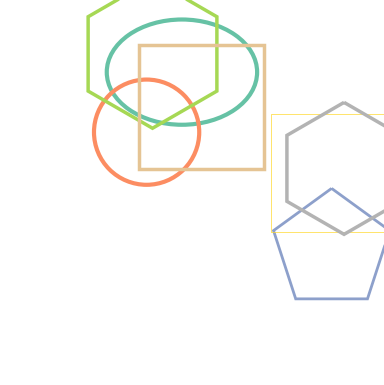[{"shape": "oval", "thickness": 3, "radius": 0.98, "center": [0.473, 0.813]}, {"shape": "circle", "thickness": 3, "radius": 0.68, "center": [0.381, 0.657]}, {"shape": "pentagon", "thickness": 2, "radius": 0.79, "center": [0.861, 0.352]}, {"shape": "hexagon", "thickness": 2.5, "radius": 0.97, "center": [0.396, 0.86]}, {"shape": "square", "thickness": 0.5, "radius": 0.77, "center": [0.858, 0.55]}, {"shape": "square", "thickness": 2.5, "radius": 0.81, "center": [0.524, 0.722]}, {"shape": "hexagon", "thickness": 2.5, "radius": 0.86, "center": [0.894, 0.563]}]